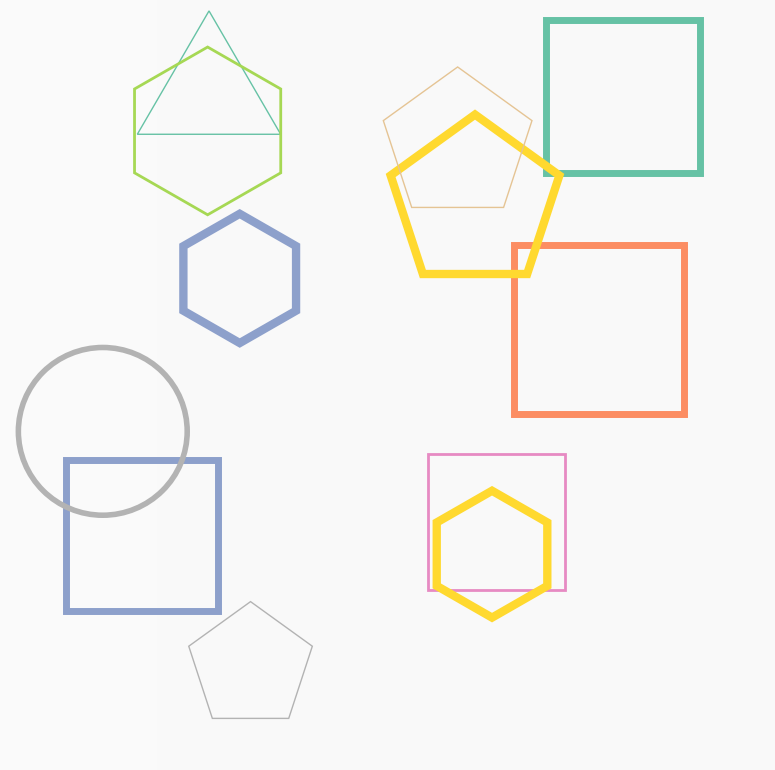[{"shape": "square", "thickness": 2.5, "radius": 0.5, "center": [0.804, 0.874]}, {"shape": "triangle", "thickness": 0.5, "radius": 0.53, "center": [0.27, 0.879]}, {"shape": "square", "thickness": 2.5, "radius": 0.55, "center": [0.773, 0.572]}, {"shape": "hexagon", "thickness": 3, "radius": 0.42, "center": [0.309, 0.638]}, {"shape": "square", "thickness": 2.5, "radius": 0.49, "center": [0.184, 0.305]}, {"shape": "square", "thickness": 1, "radius": 0.44, "center": [0.64, 0.322]}, {"shape": "hexagon", "thickness": 1, "radius": 0.54, "center": [0.268, 0.83]}, {"shape": "pentagon", "thickness": 3, "radius": 0.57, "center": [0.613, 0.737]}, {"shape": "hexagon", "thickness": 3, "radius": 0.41, "center": [0.635, 0.28]}, {"shape": "pentagon", "thickness": 0.5, "radius": 0.5, "center": [0.591, 0.812]}, {"shape": "pentagon", "thickness": 0.5, "radius": 0.42, "center": [0.323, 0.135]}, {"shape": "circle", "thickness": 2, "radius": 0.54, "center": [0.133, 0.44]}]